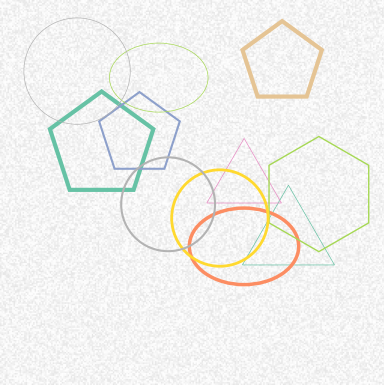[{"shape": "pentagon", "thickness": 3, "radius": 0.71, "center": [0.264, 0.621]}, {"shape": "triangle", "thickness": 0.5, "radius": 0.69, "center": [0.749, 0.381]}, {"shape": "oval", "thickness": 2.5, "radius": 0.71, "center": [0.634, 0.36]}, {"shape": "pentagon", "thickness": 1.5, "radius": 0.55, "center": [0.362, 0.651]}, {"shape": "triangle", "thickness": 0.5, "radius": 0.56, "center": [0.634, 0.529]}, {"shape": "hexagon", "thickness": 1, "radius": 0.75, "center": [0.828, 0.496]}, {"shape": "oval", "thickness": 0.5, "radius": 0.64, "center": [0.412, 0.798]}, {"shape": "circle", "thickness": 2, "radius": 0.63, "center": [0.571, 0.434]}, {"shape": "pentagon", "thickness": 3, "radius": 0.54, "center": [0.733, 0.837]}, {"shape": "circle", "thickness": 1.5, "radius": 0.61, "center": [0.437, 0.469]}, {"shape": "circle", "thickness": 0.5, "radius": 0.69, "center": [0.2, 0.815]}]